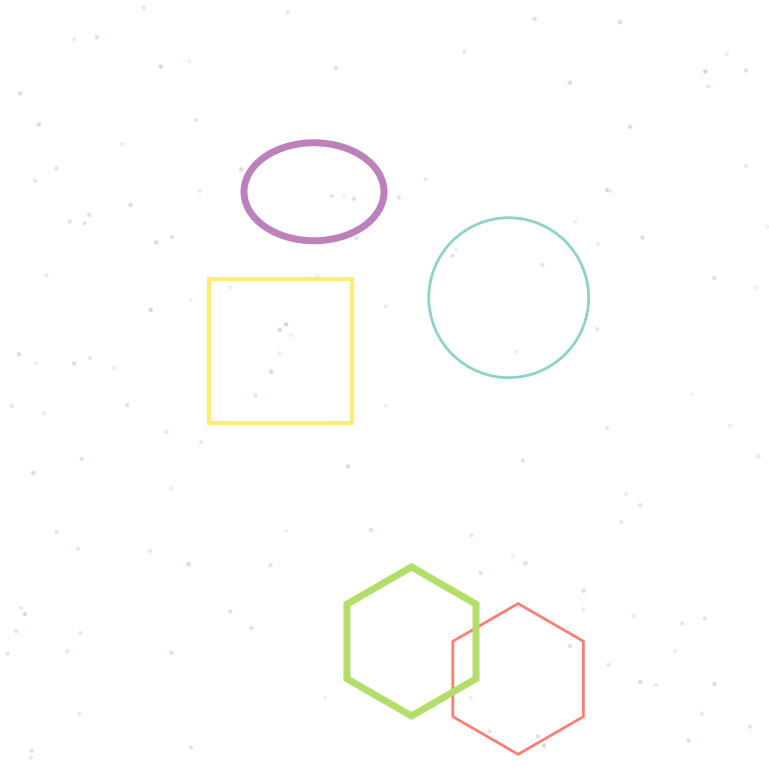[{"shape": "circle", "thickness": 1, "radius": 0.52, "center": [0.661, 0.613]}, {"shape": "hexagon", "thickness": 1, "radius": 0.49, "center": [0.673, 0.118]}, {"shape": "hexagon", "thickness": 2.5, "radius": 0.48, "center": [0.534, 0.167]}, {"shape": "oval", "thickness": 2.5, "radius": 0.45, "center": [0.408, 0.751]}, {"shape": "square", "thickness": 1.5, "radius": 0.46, "center": [0.365, 0.544]}]